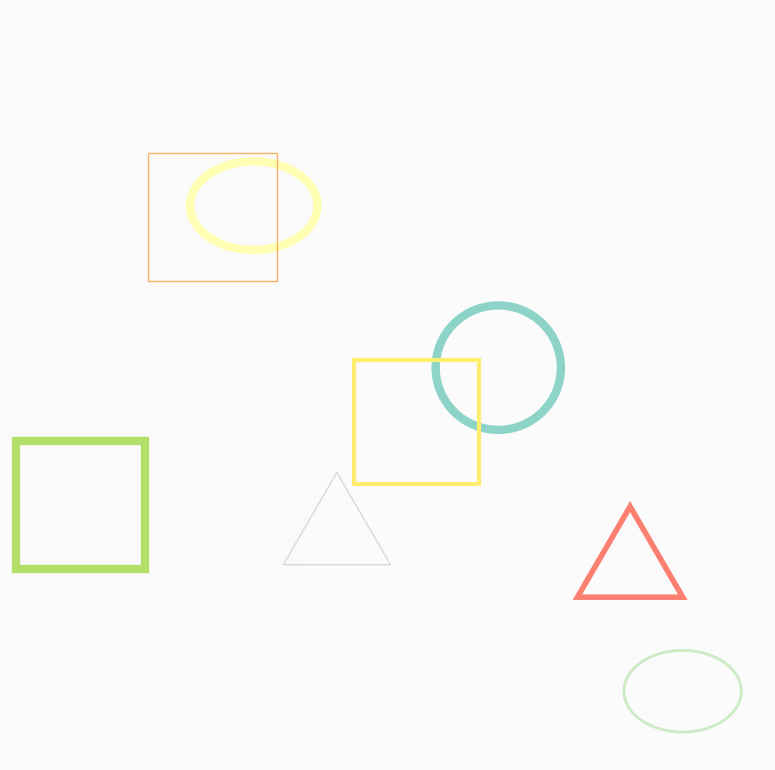[{"shape": "circle", "thickness": 3, "radius": 0.4, "center": [0.643, 0.523]}, {"shape": "oval", "thickness": 3, "radius": 0.41, "center": [0.327, 0.733]}, {"shape": "triangle", "thickness": 2, "radius": 0.39, "center": [0.813, 0.264]}, {"shape": "square", "thickness": 0.5, "radius": 0.42, "center": [0.274, 0.718]}, {"shape": "square", "thickness": 3, "radius": 0.42, "center": [0.104, 0.344]}, {"shape": "triangle", "thickness": 0.5, "radius": 0.4, "center": [0.435, 0.307]}, {"shape": "oval", "thickness": 1, "radius": 0.38, "center": [0.881, 0.102]}, {"shape": "square", "thickness": 1.5, "radius": 0.4, "center": [0.537, 0.452]}]